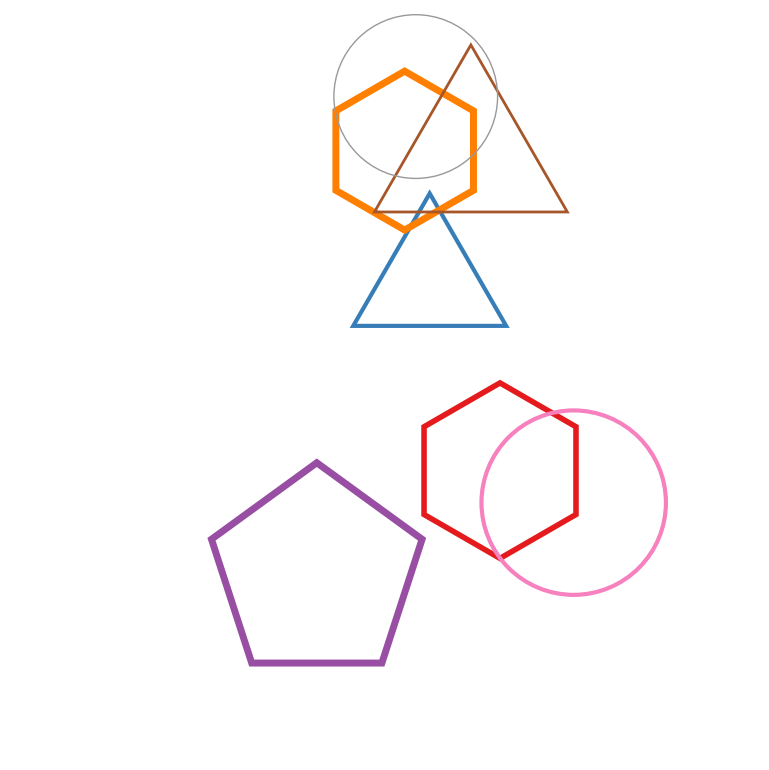[{"shape": "hexagon", "thickness": 2, "radius": 0.57, "center": [0.649, 0.389]}, {"shape": "triangle", "thickness": 1.5, "radius": 0.57, "center": [0.558, 0.634]}, {"shape": "pentagon", "thickness": 2.5, "radius": 0.72, "center": [0.411, 0.255]}, {"shape": "hexagon", "thickness": 2.5, "radius": 0.52, "center": [0.526, 0.804]}, {"shape": "triangle", "thickness": 1, "radius": 0.72, "center": [0.612, 0.797]}, {"shape": "circle", "thickness": 1.5, "radius": 0.6, "center": [0.745, 0.347]}, {"shape": "circle", "thickness": 0.5, "radius": 0.53, "center": [0.54, 0.875]}]